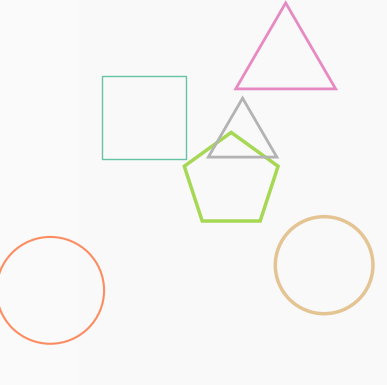[{"shape": "square", "thickness": 1, "radius": 0.54, "center": [0.371, 0.695]}, {"shape": "circle", "thickness": 1.5, "radius": 0.69, "center": [0.13, 0.246]}, {"shape": "triangle", "thickness": 2, "radius": 0.74, "center": [0.737, 0.844]}, {"shape": "pentagon", "thickness": 2.5, "radius": 0.64, "center": [0.597, 0.529]}, {"shape": "circle", "thickness": 2.5, "radius": 0.63, "center": [0.836, 0.311]}, {"shape": "triangle", "thickness": 2, "radius": 0.51, "center": [0.626, 0.643]}]